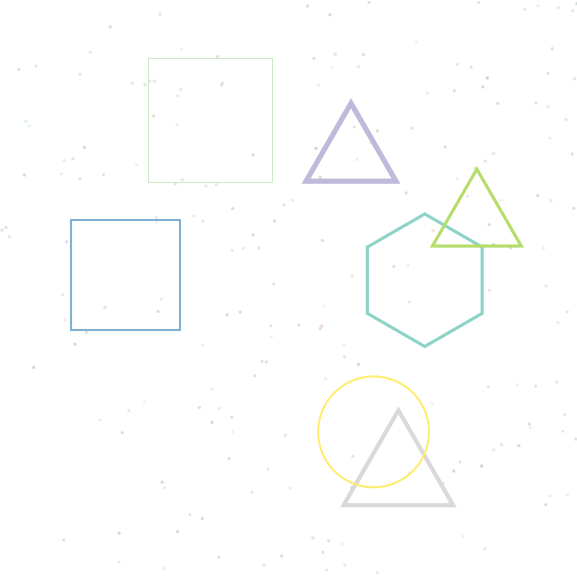[{"shape": "hexagon", "thickness": 1.5, "radius": 0.57, "center": [0.736, 0.514]}, {"shape": "triangle", "thickness": 2.5, "radius": 0.45, "center": [0.608, 0.73]}, {"shape": "square", "thickness": 1, "radius": 0.47, "center": [0.217, 0.523]}, {"shape": "triangle", "thickness": 1.5, "radius": 0.44, "center": [0.826, 0.617]}, {"shape": "triangle", "thickness": 2, "radius": 0.55, "center": [0.69, 0.179]}, {"shape": "square", "thickness": 0.5, "radius": 0.54, "center": [0.363, 0.792]}, {"shape": "circle", "thickness": 1, "radius": 0.48, "center": [0.647, 0.251]}]